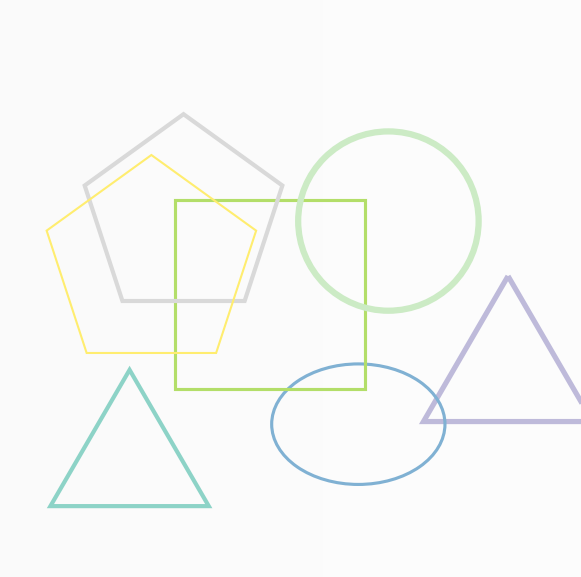[{"shape": "triangle", "thickness": 2, "radius": 0.79, "center": [0.223, 0.201]}, {"shape": "triangle", "thickness": 2.5, "radius": 0.84, "center": [0.874, 0.353]}, {"shape": "oval", "thickness": 1.5, "radius": 0.75, "center": [0.616, 0.265]}, {"shape": "square", "thickness": 1.5, "radius": 0.82, "center": [0.464, 0.49]}, {"shape": "pentagon", "thickness": 2, "radius": 0.89, "center": [0.316, 0.623]}, {"shape": "circle", "thickness": 3, "radius": 0.78, "center": [0.668, 0.616]}, {"shape": "pentagon", "thickness": 1, "radius": 0.95, "center": [0.26, 0.541]}]